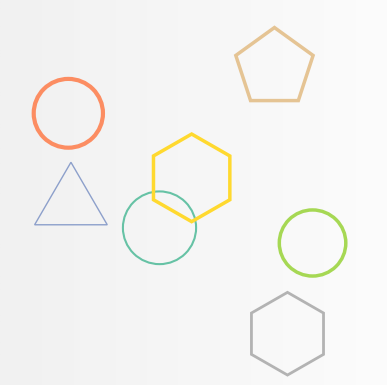[{"shape": "circle", "thickness": 1.5, "radius": 0.47, "center": [0.412, 0.408]}, {"shape": "circle", "thickness": 3, "radius": 0.45, "center": [0.176, 0.706]}, {"shape": "triangle", "thickness": 1, "radius": 0.54, "center": [0.183, 0.47]}, {"shape": "circle", "thickness": 2.5, "radius": 0.43, "center": [0.807, 0.369]}, {"shape": "hexagon", "thickness": 2.5, "radius": 0.57, "center": [0.495, 0.538]}, {"shape": "pentagon", "thickness": 2.5, "radius": 0.52, "center": [0.708, 0.824]}, {"shape": "hexagon", "thickness": 2, "radius": 0.54, "center": [0.742, 0.133]}]